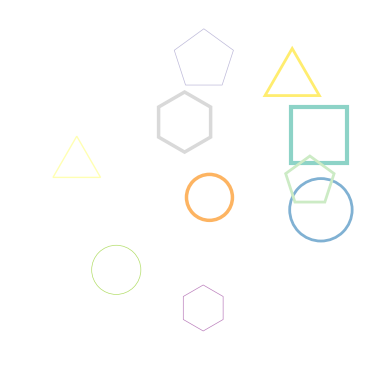[{"shape": "square", "thickness": 3, "radius": 0.36, "center": [0.829, 0.65]}, {"shape": "triangle", "thickness": 1, "radius": 0.36, "center": [0.199, 0.575]}, {"shape": "pentagon", "thickness": 0.5, "radius": 0.4, "center": [0.529, 0.844]}, {"shape": "circle", "thickness": 2, "radius": 0.41, "center": [0.834, 0.455]}, {"shape": "circle", "thickness": 2.5, "radius": 0.3, "center": [0.544, 0.487]}, {"shape": "circle", "thickness": 0.5, "radius": 0.32, "center": [0.302, 0.299]}, {"shape": "hexagon", "thickness": 2.5, "radius": 0.39, "center": [0.479, 0.683]}, {"shape": "hexagon", "thickness": 0.5, "radius": 0.3, "center": [0.528, 0.2]}, {"shape": "pentagon", "thickness": 2, "radius": 0.33, "center": [0.805, 0.529]}, {"shape": "triangle", "thickness": 2, "radius": 0.41, "center": [0.759, 0.793]}]